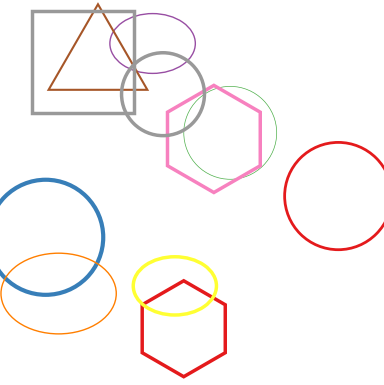[{"shape": "hexagon", "thickness": 2.5, "radius": 0.62, "center": [0.477, 0.146]}, {"shape": "circle", "thickness": 2, "radius": 0.7, "center": [0.879, 0.491]}, {"shape": "circle", "thickness": 3, "radius": 0.75, "center": [0.119, 0.384]}, {"shape": "circle", "thickness": 0.5, "radius": 0.6, "center": [0.598, 0.655]}, {"shape": "oval", "thickness": 1, "radius": 0.55, "center": [0.396, 0.887]}, {"shape": "oval", "thickness": 1, "radius": 0.75, "center": [0.152, 0.238]}, {"shape": "oval", "thickness": 2.5, "radius": 0.54, "center": [0.454, 0.257]}, {"shape": "triangle", "thickness": 1.5, "radius": 0.74, "center": [0.254, 0.841]}, {"shape": "hexagon", "thickness": 2.5, "radius": 0.7, "center": [0.556, 0.639]}, {"shape": "circle", "thickness": 2.5, "radius": 0.54, "center": [0.423, 0.755]}, {"shape": "square", "thickness": 2.5, "radius": 0.67, "center": [0.216, 0.839]}]